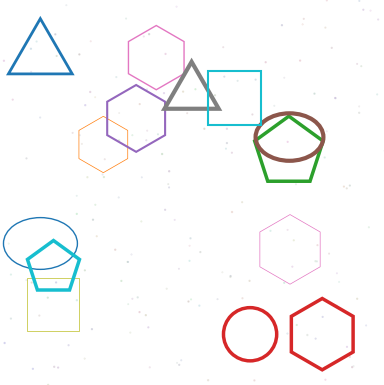[{"shape": "oval", "thickness": 1, "radius": 0.48, "center": [0.105, 0.368]}, {"shape": "triangle", "thickness": 2, "radius": 0.48, "center": [0.105, 0.856]}, {"shape": "hexagon", "thickness": 0.5, "radius": 0.37, "center": [0.268, 0.625]}, {"shape": "pentagon", "thickness": 2.5, "radius": 0.47, "center": [0.75, 0.605]}, {"shape": "circle", "thickness": 2.5, "radius": 0.35, "center": [0.65, 0.132]}, {"shape": "hexagon", "thickness": 2.5, "radius": 0.46, "center": [0.837, 0.132]}, {"shape": "hexagon", "thickness": 1.5, "radius": 0.43, "center": [0.354, 0.692]}, {"shape": "oval", "thickness": 3, "radius": 0.44, "center": [0.752, 0.644]}, {"shape": "hexagon", "thickness": 1, "radius": 0.42, "center": [0.406, 0.85]}, {"shape": "hexagon", "thickness": 0.5, "radius": 0.45, "center": [0.753, 0.352]}, {"shape": "triangle", "thickness": 3, "radius": 0.41, "center": [0.498, 0.758]}, {"shape": "square", "thickness": 0.5, "radius": 0.34, "center": [0.137, 0.209]}, {"shape": "pentagon", "thickness": 2.5, "radius": 0.36, "center": [0.139, 0.304]}, {"shape": "square", "thickness": 1.5, "radius": 0.35, "center": [0.609, 0.745]}]